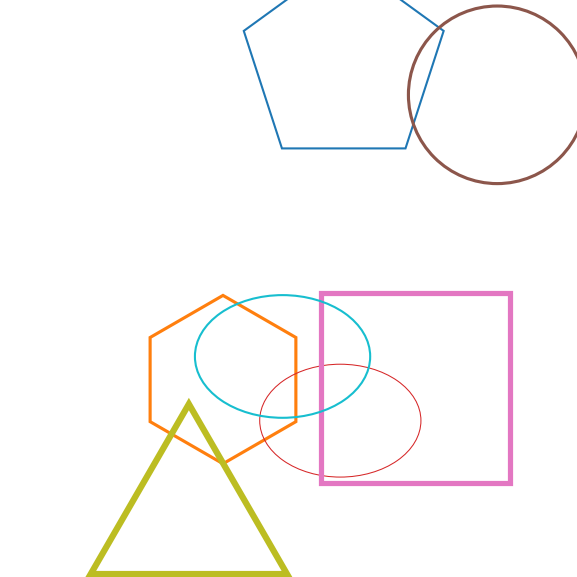[{"shape": "pentagon", "thickness": 1, "radius": 0.91, "center": [0.595, 0.889]}, {"shape": "hexagon", "thickness": 1.5, "radius": 0.73, "center": [0.386, 0.342]}, {"shape": "oval", "thickness": 0.5, "radius": 0.7, "center": [0.589, 0.271]}, {"shape": "circle", "thickness": 1.5, "radius": 0.77, "center": [0.861, 0.835]}, {"shape": "square", "thickness": 2.5, "radius": 0.82, "center": [0.72, 0.327]}, {"shape": "triangle", "thickness": 3, "radius": 0.98, "center": [0.327, 0.103]}, {"shape": "oval", "thickness": 1, "radius": 0.76, "center": [0.489, 0.382]}]